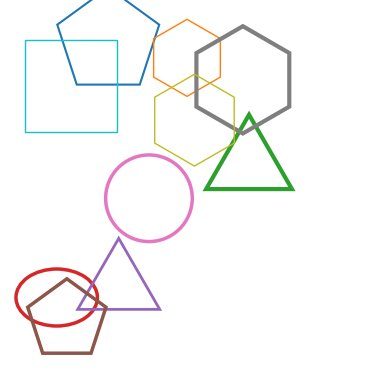[{"shape": "pentagon", "thickness": 1.5, "radius": 0.7, "center": [0.281, 0.893]}, {"shape": "hexagon", "thickness": 1, "radius": 0.5, "center": [0.486, 0.85]}, {"shape": "triangle", "thickness": 3, "radius": 0.64, "center": [0.647, 0.573]}, {"shape": "oval", "thickness": 2.5, "radius": 0.53, "center": [0.147, 0.227]}, {"shape": "triangle", "thickness": 2, "radius": 0.61, "center": [0.308, 0.258]}, {"shape": "pentagon", "thickness": 2.5, "radius": 0.53, "center": [0.174, 0.169]}, {"shape": "circle", "thickness": 2.5, "radius": 0.56, "center": [0.387, 0.485]}, {"shape": "hexagon", "thickness": 3, "radius": 0.7, "center": [0.631, 0.793]}, {"shape": "hexagon", "thickness": 1, "radius": 0.6, "center": [0.505, 0.688]}, {"shape": "square", "thickness": 1, "radius": 0.6, "center": [0.184, 0.776]}]